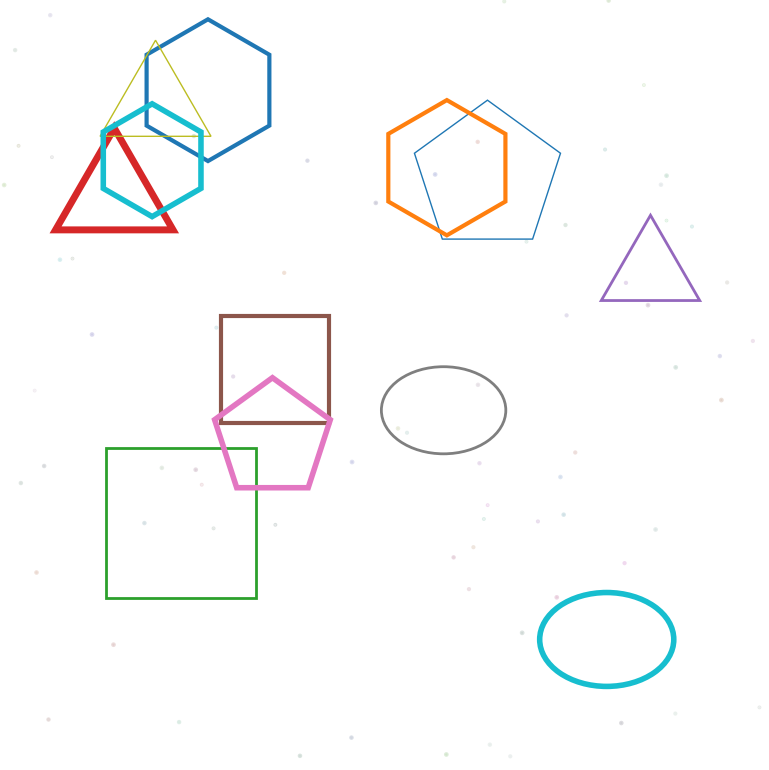[{"shape": "pentagon", "thickness": 0.5, "radius": 0.5, "center": [0.633, 0.77]}, {"shape": "hexagon", "thickness": 1.5, "radius": 0.46, "center": [0.27, 0.883]}, {"shape": "hexagon", "thickness": 1.5, "radius": 0.44, "center": [0.58, 0.782]}, {"shape": "square", "thickness": 1, "radius": 0.49, "center": [0.235, 0.32]}, {"shape": "triangle", "thickness": 2.5, "radius": 0.44, "center": [0.148, 0.746]}, {"shape": "triangle", "thickness": 1, "radius": 0.37, "center": [0.845, 0.647]}, {"shape": "square", "thickness": 1.5, "radius": 0.35, "center": [0.357, 0.52]}, {"shape": "pentagon", "thickness": 2, "radius": 0.39, "center": [0.354, 0.43]}, {"shape": "oval", "thickness": 1, "radius": 0.4, "center": [0.576, 0.467]}, {"shape": "triangle", "thickness": 0.5, "radius": 0.42, "center": [0.202, 0.865]}, {"shape": "hexagon", "thickness": 2, "radius": 0.37, "center": [0.198, 0.792]}, {"shape": "oval", "thickness": 2, "radius": 0.44, "center": [0.788, 0.17]}]